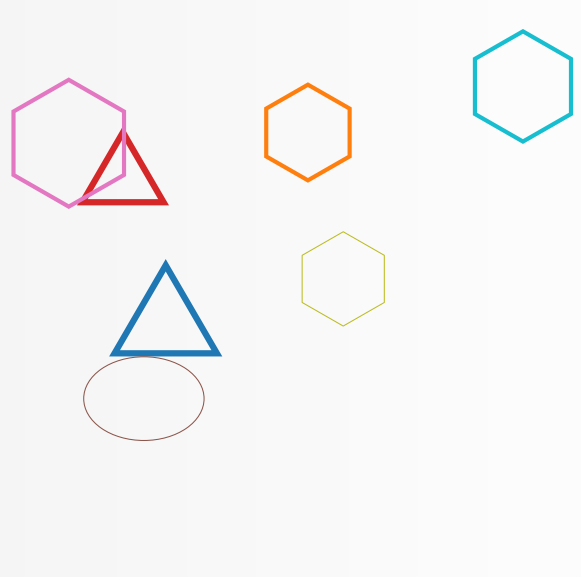[{"shape": "triangle", "thickness": 3, "radius": 0.51, "center": [0.285, 0.438]}, {"shape": "hexagon", "thickness": 2, "radius": 0.41, "center": [0.53, 0.77]}, {"shape": "triangle", "thickness": 3, "radius": 0.4, "center": [0.212, 0.689]}, {"shape": "oval", "thickness": 0.5, "radius": 0.52, "center": [0.248, 0.309]}, {"shape": "hexagon", "thickness": 2, "radius": 0.55, "center": [0.118, 0.751]}, {"shape": "hexagon", "thickness": 0.5, "radius": 0.41, "center": [0.591, 0.516]}, {"shape": "hexagon", "thickness": 2, "radius": 0.48, "center": [0.9, 0.849]}]